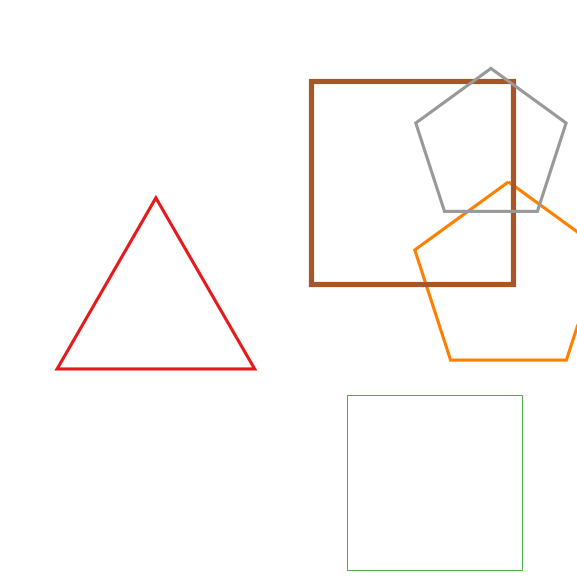[{"shape": "triangle", "thickness": 1.5, "radius": 0.99, "center": [0.27, 0.459]}, {"shape": "square", "thickness": 0.5, "radius": 0.76, "center": [0.752, 0.163]}, {"shape": "pentagon", "thickness": 1.5, "radius": 0.85, "center": [0.881, 0.514]}, {"shape": "square", "thickness": 2.5, "radius": 0.88, "center": [0.714, 0.683]}, {"shape": "pentagon", "thickness": 1.5, "radius": 0.68, "center": [0.85, 0.744]}]